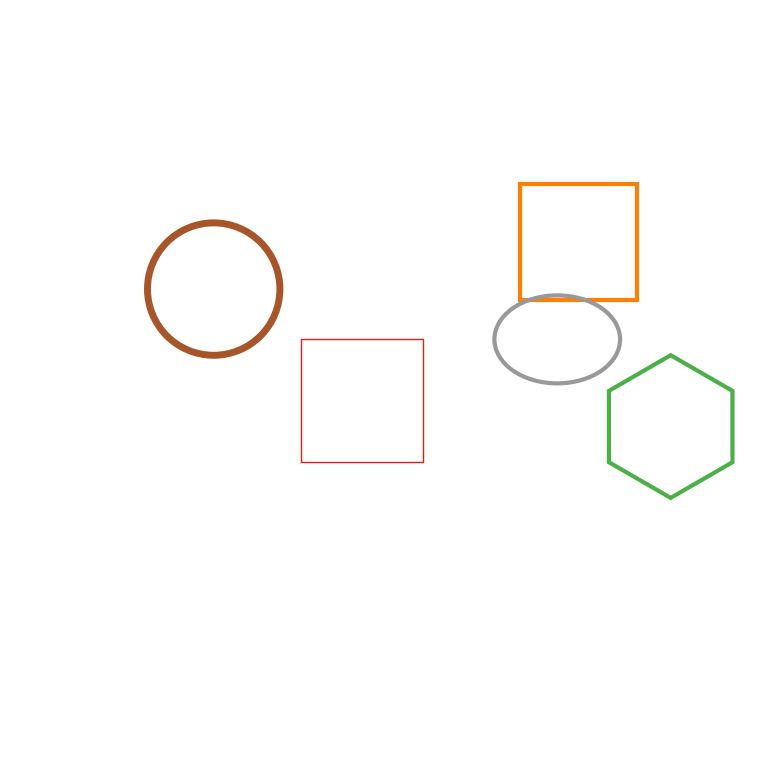[{"shape": "square", "thickness": 0.5, "radius": 0.4, "center": [0.47, 0.48]}, {"shape": "hexagon", "thickness": 1.5, "radius": 0.46, "center": [0.871, 0.446]}, {"shape": "square", "thickness": 1.5, "radius": 0.38, "center": [0.752, 0.686]}, {"shape": "circle", "thickness": 2.5, "radius": 0.43, "center": [0.278, 0.625]}, {"shape": "oval", "thickness": 1.5, "radius": 0.41, "center": [0.724, 0.559]}]